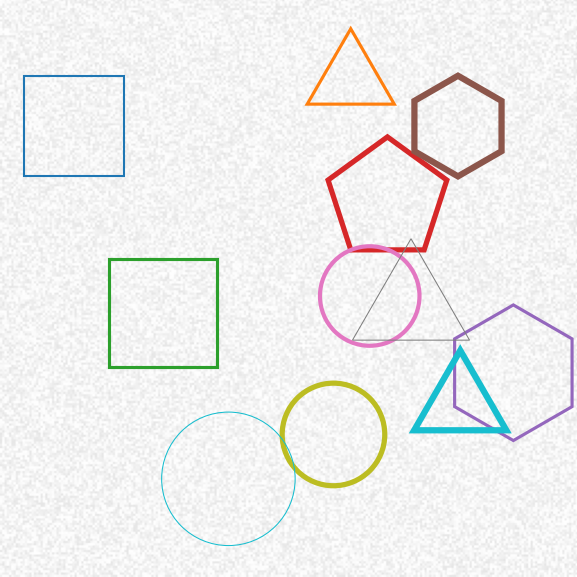[{"shape": "square", "thickness": 1, "radius": 0.44, "center": [0.128, 0.781]}, {"shape": "triangle", "thickness": 1.5, "radius": 0.44, "center": [0.607, 0.862]}, {"shape": "square", "thickness": 1.5, "radius": 0.46, "center": [0.282, 0.457]}, {"shape": "pentagon", "thickness": 2.5, "radius": 0.54, "center": [0.671, 0.654]}, {"shape": "hexagon", "thickness": 1.5, "radius": 0.59, "center": [0.889, 0.354]}, {"shape": "hexagon", "thickness": 3, "radius": 0.44, "center": [0.793, 0.781]}, {"shape": "circle", "thickness": 2, "radius": 0.43, "center": [0.64, 0.487]}, {"shape": "triangle", "thickness": 0.5, "radius": 0.59, "center": [0.712, 0.469]}, {"shape": "circle", "thickness": 2.5, "radius": 0.44, "center": [0.577, 0.247]}, {"shape": "circle", "thickness": 0.5, "radius": 0.58, "center": [0.395, 0.17]}, {"shape": "triangle", "thickness": 3, "radius": 0.46, "center": [0.797, 0.3]}]